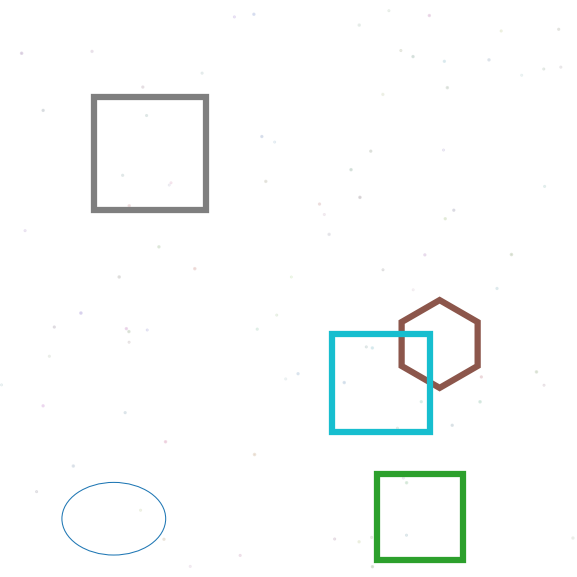[{"shape": "oval", "thickness": 0.5, "radius": 0.45, "center": [0.197, 0.101]}, {"shape": "square", "thickness": 3, "radius": 0.37, "center": [0.727, 0.104]}, {"shape": "hexagon", "thickness": 3, "radius": 0.38, "center": [0.761, 0.403]}, {"shape": "square", "thickness": 3, "radius": 0.49, "center": [0.26, 0.733]}, {"shape": "square", "thickness": 3, "radius": 0.42, "center": [0.66, 0.336]}]